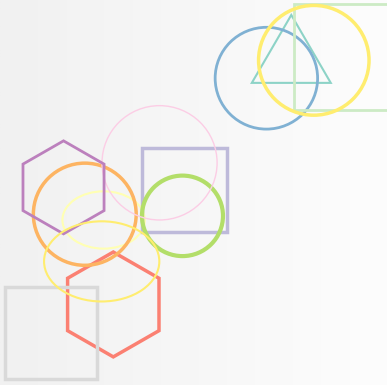[{"shape": "triangle", "thickness": 1.5, "radius": 0.59, "center": [0.752, 0.844]}, {"shape": "oval", "thickness": 1.5, "radius": 0.53, "center": [0.267, 0.429]}, {"shape": "square", "thickness": 2.5, "radius": 0.54, "center": [0.477, 0.506]}, {"shape": "hexagon", "thickness": 2.5, "radius": 0.68, "center": [0.292, 0.209]}, {"shape": "circle", "thickness": 2, "radius": 0.66, "center": [0.687, 0.797]}, {"shape": "circle", "thickness": 2.5, "radius": 0.66, "center": [0.219, 0.444]}, {"shape": "circle", "thickness": 3, "radius": 0.52, "center": [0.471, 0.439]}, {"shape": "circle", "thickness": 1, "radius": 0.74, "center": [0.412, 0.577]}, {"shape": "square", "thickness": 2.5, "radius": 0.6, "center": [0.131, 0.136]}, {"shape": "hexagon", "thickness": 2, "radius": 0.6, "center": [0.164, 0.513]}, {"shape": "square", "thickness": 2, "radius": 0.69, "center": [0.896, 0.852]}, {"shape": "oval", "thickness": 1.5, "radius": 0.74, "center": [0.262, 0.321]}, {"shape": "circle", "thickness": 2.5, "radius": 0.71, "center": [0.81, 0.843]}]